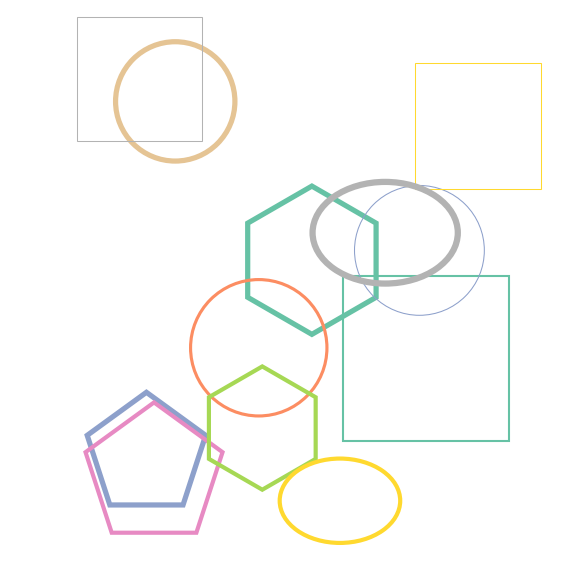[{"shape": "square", "thickness": 1, "radius": 0.72, "center": [0.738, 0.378]}, {"shape": "hexagon", "thickness": 2.5, "radius": 0.64, "center": [0.54, 0.549]}, {"shape": "circle", "thickness": 1.5, "radius": 0.59, "center": [0.448, 0.397]}, {"shape": "circle", "thickness": 0.5, "radius": 0.56, "center": [0.726, 0.566]}, {"shape": "pentagon", "thickness": 2.5, "radius": 0.54, "center": [0.254, 0.212]}, {"shape": "pentagon", "thickness": 2, "radius": 0.62, "center": [0.267, 0.178]}, {"shape": "hexagon", "thickness": 2, "radius": 0.53, "center": [0.454, 0.258]}, {"shape": "oval", "thickness": 2, "radius": 0.52, "center": [0.589, 0.132]}, {"shape": "square", "thickness": 0.5, "radius": 0.55, "center": [0.827, 0.781]}, {"shape": "circle", "thickness": 2.5, "radius": 0.52, "center": [0.303, 0.824]}, {"shape": "oval", "thickness": 3, "radius": 0.63, "center": [0.667, 0.596]}, {"shape": "square", "thickness": 0.5, "radius": 0.54, "center": [0.242, 0.862]}]